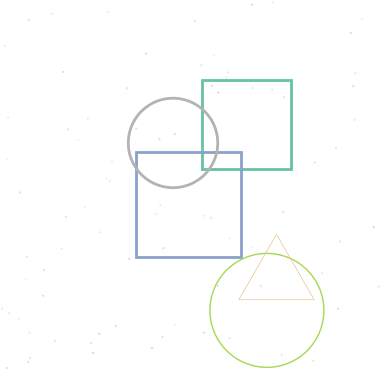[{"shape": "square", "thickness": 2, "radius": 0.58, "center": [0.641, 0.676]}, {"shape": "square", "thickness": 2, "radius": 0.68, "center": [0.49, 0.469]}, {"shape": "circle", "thickness": 1, "radius": 0.74, "center": [0.693, 0.194]}, {"shape": "triangle", "thickness": 0.5, "radius": 0.57, "center": [0.718, 0.278]}, {"shape": "circle", "thickness": 2, "radius": 0.58, "center": [0.449, 0.629]}]